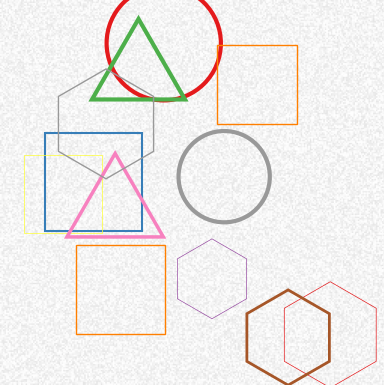[{"shape": "hexagon", "thickness": 0.5, "radius": 0.69, "center": [0.858, 0.13]}, {"shape": "circle", "thickness": 3, "radius": 0.74, "center": [0.425, 0.888]}, {"shape": "square", "thickness": 1.5, "radius": 0.63, "center": [0.242, 0.527]}, {"shape": "triangle", "thickness": 3, "radius": 0.7, "center": [0.36, 0.811]}, {"shape": "hexagon", "thickness": 0.5, "radius": 0.52, "center": [0.551, 0.276]}, {"shape": "square", "thickness": 1, "radius": 0.52, "center": [0.668, 0.781]}, {"shape": "square", "thickness": 1, "radius": 0.57, "center": [0.313, 0.248]}, {"shape": "square", "thickness": 0.5, "radius": 0.5, "center": [0.164, 0.496]}, {"shape": "hexagon", "thickness": 2, "radius": 0.62, "center": [0.748, 0.123]}, {"shape": "triangle", "thickness": 2.5, "radius": 0.72, "center": [0.299, 0.457]}, {"shape": "circle", "thickness": 3, "radius": 0.59, "center": [0.582, 0.541]}, {"shape": "hexagon", "thickness": 1, "radius": 0.71, "center": [0.275, 0.678]}]